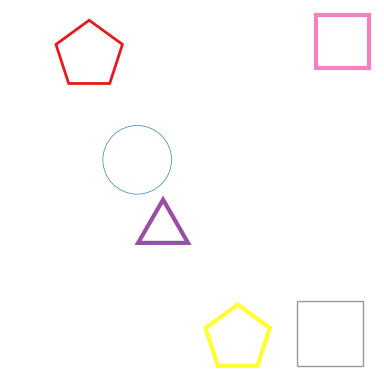[{"shape": "pentagon", "thickness": 2, "radius": 0.45, "center": [0.232, 0.857]}, {"shape": "circle", "thickness": 0.5, "radius": 0.45, "center": [0.356, 0.585]}, {"shape": "triangle", "thickness": 3, "radius": 0.37, "center": [0.424, 0.407]}, {"shape": "pentagon", "thickness": 3, "radius": 0.44, "center": [0.617, 0.121]}, {"shape": "square", "thickness": 3, "radius": 0.35, "center": [0.89, 0.893]}, {"shape": "square", "thickness": 1, "radius": 0.42, "center": [0.857, 0.134]}]